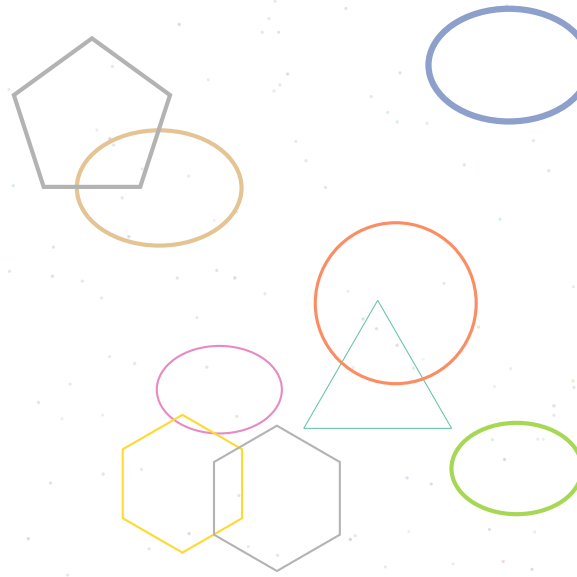[{"shape": "triangle", "thickness": 0.5, "radius": 0.74, "center": [0.654, 0.331]}, {"shape": "circle", "thickness": 1.5, "radius": 0.7, "center": [0.685, 0.474]}, {"shape": "oval", "thickness": 3, "radius": 0.7, "center": [0.881, 0.886]}, {"shape": "oval", "thickness": 1, "radius": 0.54, "center": [0.38, 0.324]}, {"shape": "oval", "thickness": 2, "radius": 0.56, "center": [0.895, 0.188]}, {"shape": "hexagon", "thickness": 1, "radius": 0.6, "center": [0.316, 0.161]}, {"shape": "oval", "thickness": 2, "radius": 0.71, "center": [0.276, 0.674]}, {"shape": "hexagon", "thickness": 1, "radius": 0.63, "center": [0.48, 0.136]}, {"shape": "pentagon", "thickness": 2, "radius": 0.71, "center": [0.159, 0.791]}]